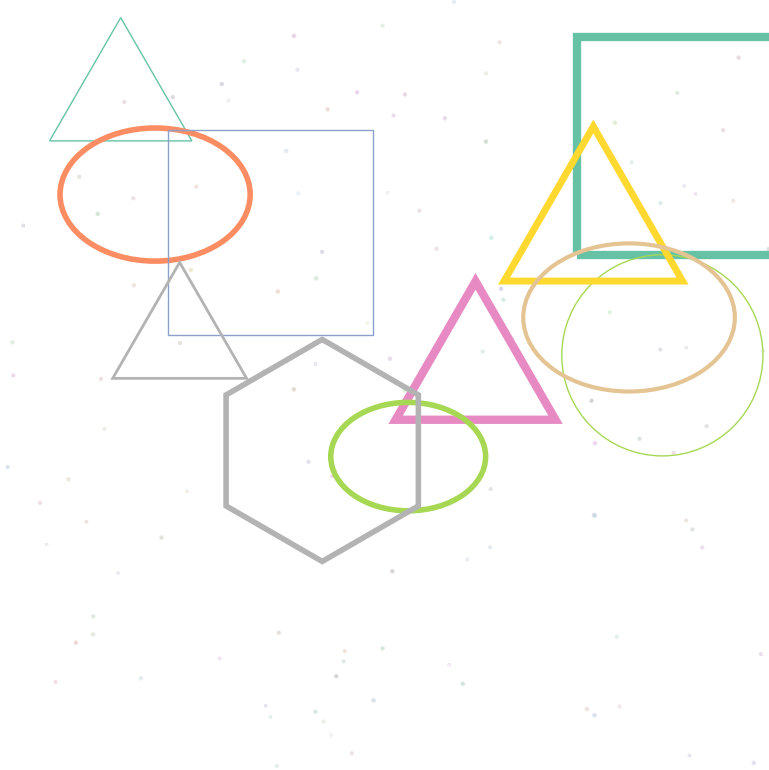[{"shape": "triangle", "thickness": 0.5, "radius": 0.53, "center": [0.157, 0.87]}, {"shape": "square", "thickness": 3, "radius": 0.71, "center": [0.891, 0.81]}, {"shape": "oval", "thickness": 2, "radius": 0.62, "center": [0.201, 0.747]}, {"shape": "square", "thickness": 0.5, "radius": 0.67, "center": [0.351, 0.698]}, {"shape": "triangle", "thickness": 3, "radius": 0.6, "center": [0.618, 0.515]}, {"shape": "circle", "thickness": 0.5, "radius": 0.65, "center": [0.86, 0.539]}, {"shape": "oval", "thickness": 2, "radius": 0.5, "center": [0.53, 0.407]}, {"shape": "triangle", "thickness": 2.5, "radius": 0.67, "center": [0.771, 0.702]}, {"shape": "oval", "thickness": 1.5, "radius": 0.69, "center": [0.817, 0.588]}, {"shape": "triangle", "thickness": 1, "radius": 0.5, "center": [0.233, 0.559]}, {"shape": "hexagon", "thickness": 2, "radius": 0.72, "center": [0.418, 0.415]}]